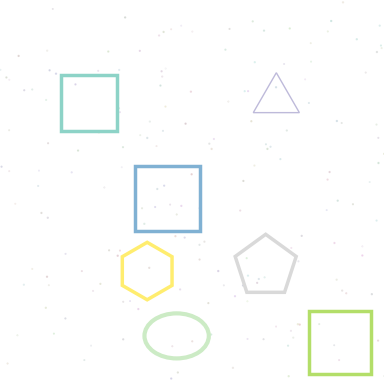[{"shape": "square", "thickness": 2.5, "radius": 0.36, "center": [0.231, 0.732]}, {"shape": "triangle", "thickness": 1, "radius": 0.35, "center": [0.718, 0.742]}, {"shape": "square", "thickness": 2.5, "radius": 0.43, "center": [0.435, 0.484]}, {"shape": "square", "thickness": 2.5, "radius": 0.41, "center": [0.883, 0.109]}, {"shape": "pentagon", "thickness": 2.5, "radius": 0.42, "center": [0.69, 0.308]}, {"shape": "oval", "thickness": 3, "radius": 0.42, "center": [0.459, 0.128]}, {"shape": "hexagon", "thickness": 2.5, "radius": 0.37, "center": [0.382, 0.296]}]